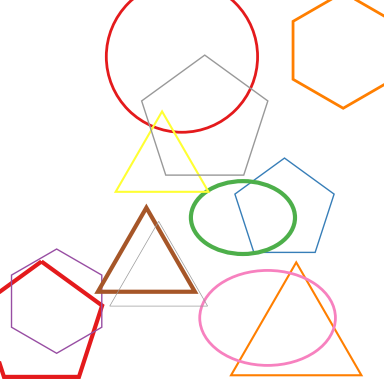[{"shape": "circle", "thickness": 2, "radius": 0.98, "center": [0.473, 0.853]}, {"shape": "pentagon", "thickness": 3, "radius": 0.83, "center": [0.108, 0.155]}, {"shape": "pentagon", "thickness": 1, "radius": 0.68, "center": [0.739, 0.454]}, {"shape": "oval", "thickness": 3, "radius": 0.68, "center": [0.631, 0.435]}, {"shape": "hexagon", "thickness": 1, "radius": 0.68, "center": [0.147, 0.218]}, {"shape": "hexagon", "thickness": 2, "radius": 0.75, "center": [0.891, 0.869]}, {"shape": "triangle", "thickness": 1.5, "radius": 0.98, "center": [0.769, 0.123]}, {"shape": "triangle", "thickness": 1.5, "radius": 0.7, "center": [0.421, 0.571]}, {"shape": "triangle", "thickness": 3, "radius": 0.73, "center": [0.38, 0.315]}, {"shape": "oval", "thickness": 2, "radius": 0.88, "center": [0.695, 0.174]}, {"shape": "triangle", "thickness": 0.5, "radius": 0.73, "center": [0.412, 0.278]}, {"shape": "pentagon", "thickness": 1, "radius": 0.86, "center": [0.532, 0.685]}]